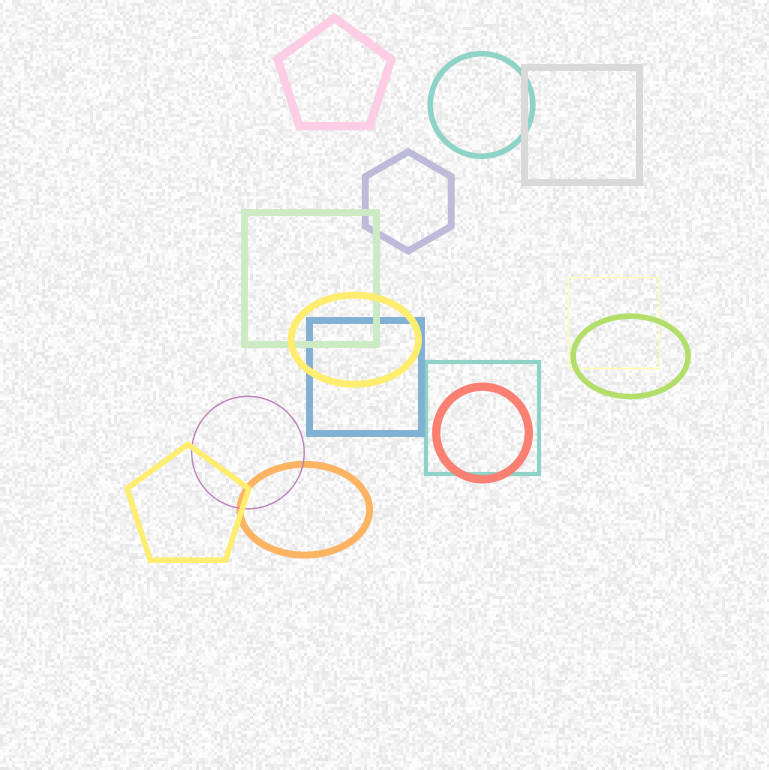[{"shape": "circle", "thickness": 2, "radius": 0.33, "center": [0.625, 0.864]}, {"shape": "square", "thickness": 1.5, "radius": 0.37, "center": [0.627, 0.457]}, {"shape": "square", "thickness": 0.5, "radius": 0.29, "center": [0.797, 0.581]}, {"shape": "hexagon", "thickness": 2.5, "radius": 0.32, "center": [0.53, 0.738]}, {"shape": "circle", "thickness": 3, "radius": 0.3, "center": [0.627, 0.438]}, {"shape": "square", "thickness": 2.5, "radius": 0.36, "center": [0.474, 0.511]}, {"shape": "oval", "thickness": 2.5, "radius": 0.42, "center": [0.396, 0.338]}, {"shape": "oval", "thickness": 2, "radius": 0.37, "center": [0.819, 0.537]}, {"shape": "pentagon", "thickness": 3, "radius": 0.39, "center": [0.434, 0.899]}, {"shape": "square", "thickness": 2.5, "radius": 0.37, "center": [0.755, 0.839]}, {"shape": "circle", "thickness": 0.5, "radius": 0.37, "center": [0.322, 0.412]}, {"shape": "square", "thickness": 2.5, "radius": 0.43, "center": [0.403, 0.639]}, {"shape": "pentagon", "thickness": 2, "radius": 0.42, "center": [0.244, 0.34]}, {"shape": "oval", "thickness": 2.5, "radius": 0.41, "center": [0.461, 0.559]}]